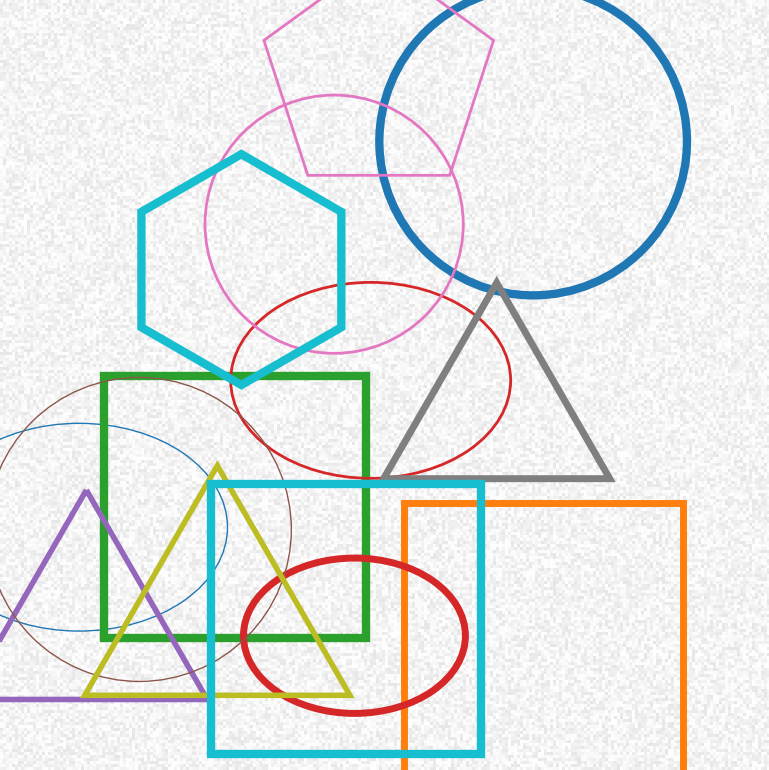[{"shape": "circle", "thickness": 3, "radius": 1.0, "center": [0.692, 0.816]}, {"shape": "oval", "thickness": 0.5, "radius": 0.96, "center": [0.103, 0.315]}, {"shape": "square", "thickness": 2.5, "radius": 0.91, "center": [0.706, 0.166]}, {"shape": "square", "thickness": 3, "radius": 0.85, "center": [0.305, 0.341]}, {"shape": "oval", "thickness": 2.5, "radius": 0.72, "center": [0.46, 0.174]}, {"shape": "oval", "thickness": 1, "radius": 0.91, "center": [0.481, 0.506]}, {"shape": "triangle", "thickness": 2, "radius": 0.91, "center": [0.112, 0.182]}, {"shape": "circle", "thickness": 0.5, "radius": 0.99, "center": [0.181, 0.312]}, {"shape": "pentagon", "thickness": 1, "radius": 0.78, "center": [0.492, 0.899]}, {"shape": "circle", "thickness": 1, "radius": 0.84, "center": [0.434, 0.709]}, {"shape": "triangle", "thickness": 2.5, "radius": 0.85, "center": [0.645, 0.463]}, {"shape": "triangle", "thickness": 2, "radius": 0.99, "center": [0.282, 0.196]}, {"shape": "hexagon", "thickness": 3, "radius": 0.75, "center": [0.313, 0.65]}, {"shape": "square", "thickness": 3, "radius": 0.88, "center": [0.45, 0.196]}]